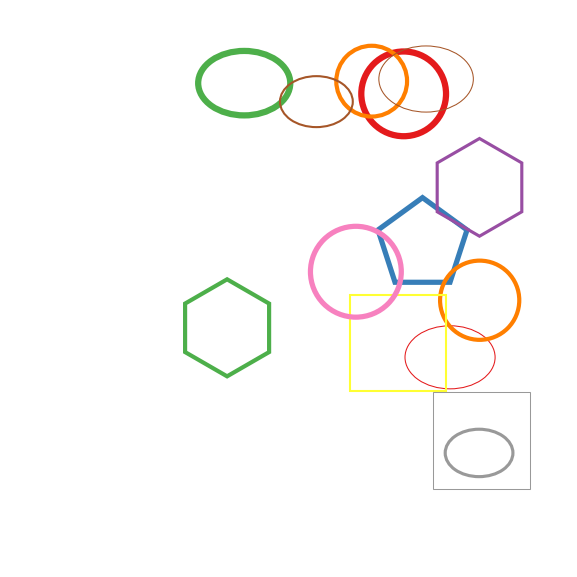[{"shape": "oval", "thickness": 0.5, "radius": 0.39, "center": [0.779, 0.38]}, {"shape": "circle", "thickness": 3, "radius": 0.37, "center": [0.699, 0.837]}, {"shape": "pentagon", "thickness": 2.5, "radius": 0.41, "center": [0.732, 0.576]}, {"shape": "hexagon", "thickness": 2, "radius": 0.42, "center": [0.393, 0.431]}, {"shape": "oval", "thickness": 3, "radius": 0.4, "center": [0.423, 0.855]}, {"shape": "hexagon", "thickness": 1.5, "radius": 0.42, "center": [0.83, 0.675]}, {"shape": "circle", "thickness": 2, "radius": 0.34, "center": [0.831, 0.479]}, {"shape": "circle", "thickness": 2, "radius": 0.31, "center": [0.644, 0.859]}, {"shape": "square", "thickness": 1, "radius": 0.42, "center": [0.689, 0.405]}, {"shape": "oval", "thickness": 1, "radius": 0.32, "center": [0.548, 0.823]}, {"shape": "oval", "thickness": 0.5, "radius": 0.41, "center": [0.738, 0.862]}, {"shape": "circle", "thickness": 2.5, "radius": 0.39, "center": [0.616, 0.529]}, {"shape": "square", "thickness": 0.5, "radius": 0.42, "center": [0.834, 0.236]}, {"shape": "oval", "thickness": 1.5, "radius": 0.29, "center": [0.83, 0.215]}]